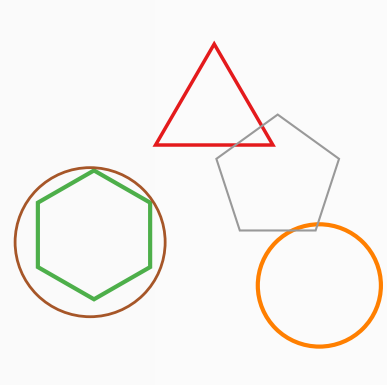[{"shape": "triangle", "thickness": 2.5, "radius": 0.87, "center": [0.553, 0.711]}, {"shape": "hexagon", "thickness": 3, "radius": 0.84, "center": [0.243, 0.39]}, {"shape": "circle", "thickness": 3, "radius": 0.79, "center": [0.824, 0.259]}, {"shape": "circle", "thickness": 2, "radius": 0.97, "center": [0.233, 0.371]}, {"shape": "pentagon", "thickness": 1.5, "radius": 0.83, "center": [0.717, 0.536]}]